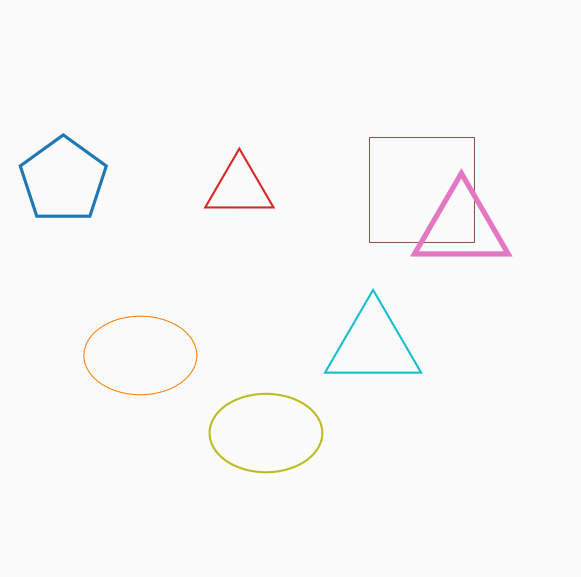[{"shape": "pentagon", "thickness": 1.5, "radius": 0.39, "center": [0.109, 0.688]}, {"shape": "oval", "thickness": 0.5, "radius": 0.49, "center": [0.241, 0.384]}, {"shape": "triangle", "thickness": 1, "radius": 0.34, "center": [0.412, 0.674]}, {"shape": "square", "thickness": 0.5, "radius": 0.45, "center": [0.725, 0.671]}, {"shape": "triangle", "thickness": 2.5, "radius": 0.47, "center": [0.794, 0.606]}, {"shape": "oval", "thickness": 1, "radius": 0.49, "center": [0.458, 0.249]}, {"shape": "triangle", "thickness": 1, "radius": 0.48, "center": [0.642, 0.402]}]